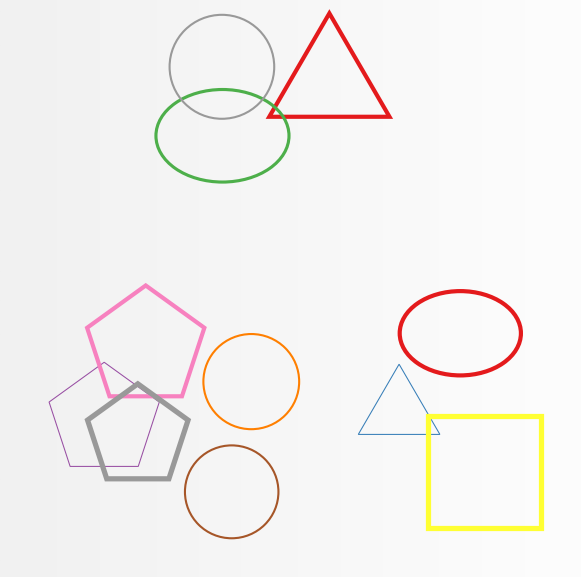[{"shape": "triangle", "thickness": 2, "radius": 0.6, "center": [0.567, 0.857]}, {"shape": "oval", "thickness": 2, "radius": 0.52, "center": [0.792, 0.422]}, {"shape": "triangle", "thickness": 0.5, "radius": 0.41, "center": [0.687, 0.287]}, {"shape": "oval", "thickness": 1.5, "radius": 0.57, "center": [0.383, 0.764]}, {"shape": "pentagon", "thickness": 0.5, "radius": 0.5, "center": [0.179, 0.272]}, {"shape": "circle", "thickness": 1, "radius": 0.41, "center": [0.432, 0.338]}, {"shape": "square", "thickness": 2.5, "radius": 0.49, "center": [0.834, 0.181]}, {"shape": "circle", "thickness": 1, "radius": 0.4, "center": [0.399, 0.147]}, {"shape": "pentagon", "thickness": 2, "radius": 0.53, "center": [0.251, 0.399]}, {"shape": "pentagon", "thickness": 2.5, "radius": 0.45, "center": [0.237, 0.244]}, {"shape": "circle", "thickness": 1, "radius": 0.45, "center": [0.382, 0.883]}]